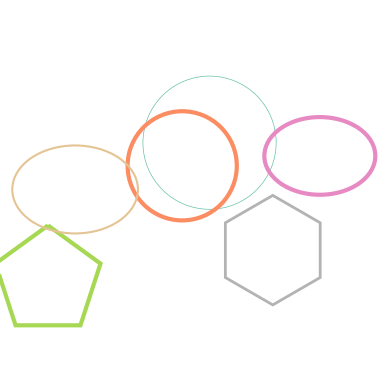[{"shape": "circle", "thickness": 0.5, "radius": 0.87, "center": [0.544, 0.629]}, {"shape": "circle", "thickness": 3, "radius": 0.71, "center": [0.473, 0.569]}, {"shape": "oval", "thickness": 3, "radius": 0.72, "center": [0.831, 0.595]}, {"shape": "pentagon", "thickness": 3, "radius": 0.72, "center": [0.125, 0.271]}, {"shape": "oval", "thickness": 1.5, "radius": 0.82, "center": [0.195, 0.508]}, {"shape": "hexagon", "thickness": 2, "radius": 0.71, "center": [0.709, 0.35]}]